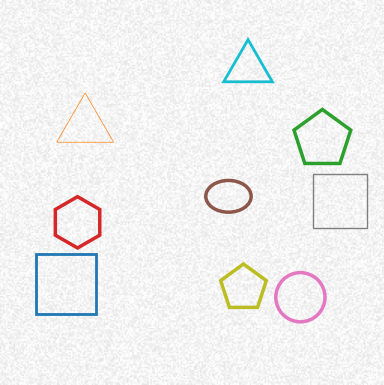[{"shape": "square", "thickness": 2, "radius": 0.39, "center": [0.172, 0.262]}, {"shape": "triangle", "thickness": 0.5, "radius": 0.43, "center": [0.221, 0.673]}, {"shape": "pentagon", "thickness": 2.5, "radius": 0.39, "center": [0.837, 0.638]}, {"shape": "hexagon", "thickness": 2.5, "radius": 0.33, "center": [0.201, 0.423]}, {"shape": "oval", "thickness": 2.5, "radius": 0.29, "center": [0.593, 0.49]}, {"shape": "circle", "thickness": 2.5, "radius": 0.32, "center": [0.78, 0.228]}, {"shape": "square", "thickness": 1, "radius": 0.35, "center": [0.882, 0.478]}, {"shape": "pentagon", "thickness": 2.5, "radius": 0.31, "center": [0.632, 0.252]}, {"shape": "triangle", "thickness": 2, "radius": 0.37, "center": [0.644, 0.824]}]